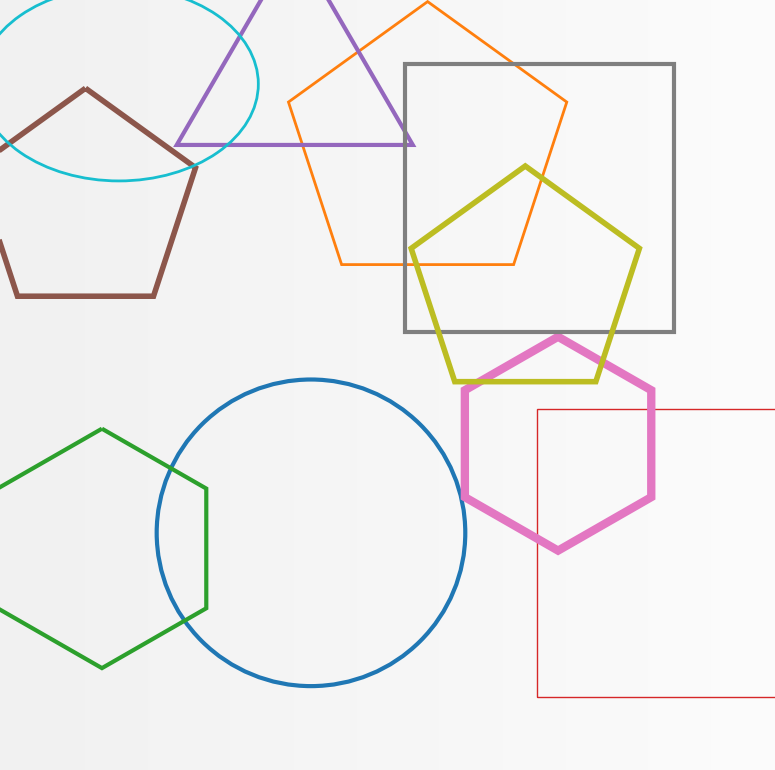[{"shape": "circle", "thickness": 1.5, "radius": 1.0, "center": [0.401, 0.308]}, {"shape": "pentagon", "thickness": 1, "radius": 0.94, "center": [0.552, 0.809]}, {"shape": "hexagon", "thickness": 1.5, "radius": 0.78, "center": [0.132, 0.288]}, {"shape": "square", "thickness": 0.5, "radius": 0.94, "center": [0.88, 0.282]}, {"shape": "triangle", "thickness": 1.5, "radius": 0.88, "center": [0.38, 0.9]}, {"shape": "pentagon", "thickness": 2, "radius": 0.75, "center": [0.11, 0.736]}, {"shape": "hexagon", "thickness": 3, "radius": 0.69, "center": [0.72, 0.424]}, {"shape": "square", "thickness": 1.5, "radius": 0.87, "center": [0.696, 0.743]}, {"shape": "pentagon", "thickness": 2, "radius": 0.77, "center": [0.678, 0.63]}, {"shape": "oval", "thickness": 1, "radius": 0.9, "center": [0.153, 0.891]}]